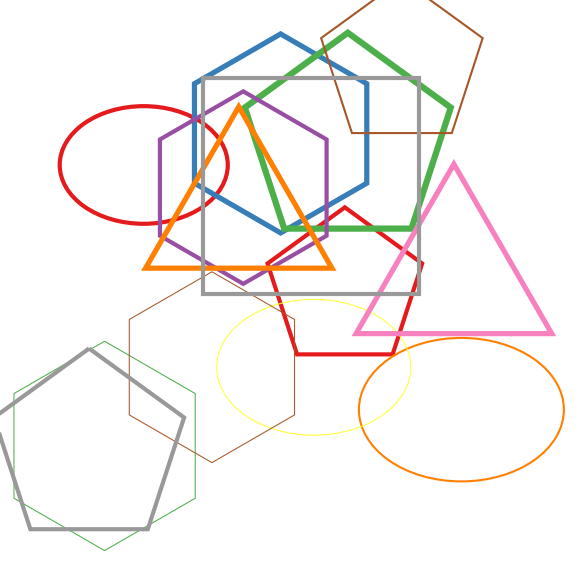[{"shape": "pentagon", "thickness": 2, "radius": 0.7, "center": [0.597, 0.499]}, {"shape": "oval", "thickness": 2, "radius": 0.73, "center": [0.249, 0.713]}, {"shape": "hexagon", "thickness": 2.5, "radius": 0.86, "center": [0.486, 0.768]}, {"shape": "pentagon", "thickness": 3, "radius": 0.94, "center": [0.602, 0.755]}, {"shape": "hexagon", "thickness": 0.5, "radius": 0.91, "center": [0.181, 0.227]}, {"shape": "hexagon", "thickness": 2, "radius": 0.83, "center": [0.421, 0.674]}, {"shape": "triangle", "thickness": 2.5, "radius": 0.93, "center": [0.413, 0.628]}, {"shape": "oval", "thickness": 1, "radius": 0.89, "center": [0.799, 0.29]}, {"shape": "oval", "thickness": 0.5, "radius": 0.84, "center": [0.543, 0.363]}, {"shape": "hexagon", "thickness": 0.5, "radius": 0.83, "center": [0.367, 0.363]}, {"shape": "pentagon", "thickness": 1, "radius": 0.74, "center": [0.696, 0.888]}, {"shape": "triangle", "thickness": 2.5, "radius": 0.98, "center": [0.786, 0.519]}, {"shape": "pentagon", "thickness": 2, "radius": 0.87, "center": [0.154, 0.223]}, {"shape": "square", "thickness": 2, "radius": 0.94, "center": [0.538, 0.677]}]